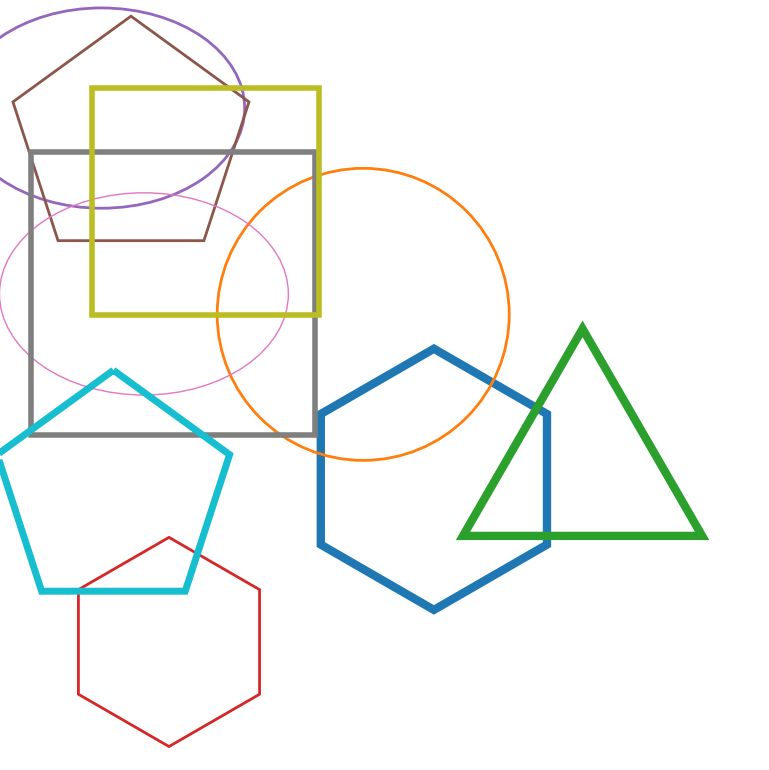[{"shape": "hexagon", "thickness": 3, "radius": 0.85, "center": [0.564, 0.378]}, {"shape": "circle", "thickness": 1, "radius": 0.95, "center": [0.472, 0.592]}, {"shape": "triangle", "thickness": 3, "radius": 0.9, "center": [0.757, 0.394]}, {"shape": "hexagon", "thickness": 1, "radius": 0.68, "center": [0.219, 0.166]}, {"shape": "oval", "thickness": 1, "radius": 0.93, "center": [0.132, 0.86]}, {"shape": "pentagon", "thickness": 1, "radius": 0.81, "center": [0.17, 0.818]}, {"shape": "oval", "thickness": 0.5, "radius": 0.94, "center": [0.187, 0.618]}, {"shape": "square", "thickness": 2, "radius": 0.92, "center": [0.225, 0.619]}, {"shape": "square", "thickness": 2, "radius": 0.74, "center": [0.267, 0.739]}, {"shape": "pentagon", "thickness": 2.5, "radius": 0.79, "center": [0.147, 0.361]}]